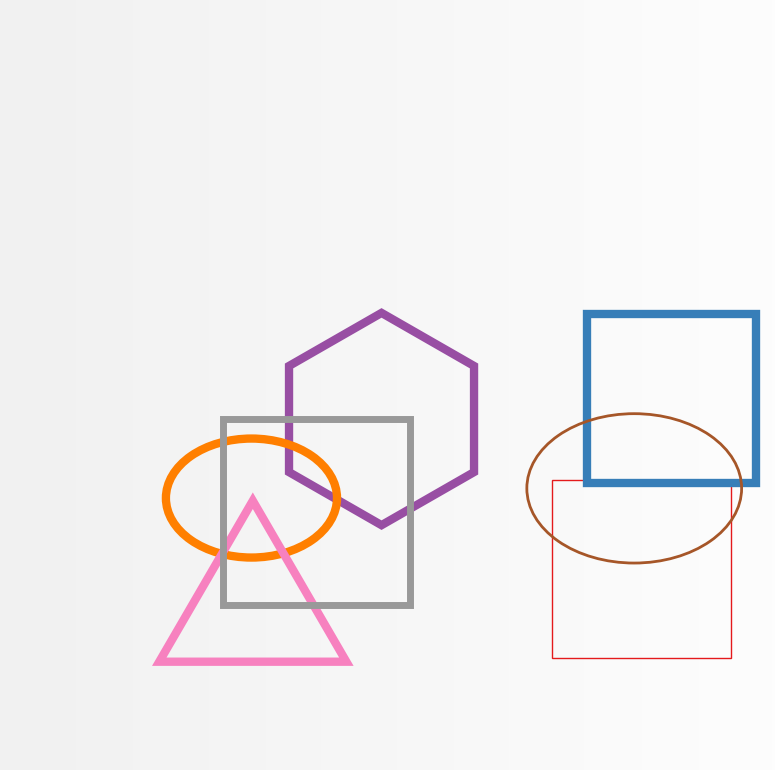[{"shape": "square", "thickness": 0.5, "radius": 0.58, "center": [0.827, 0.261]}, {"shape": "square", "thickness": 3, "radius": 0.55, "center": [0.867, 0.482]}, {"shape": "hexagon", "thickness": 3, "radius": 0.69, "center": [0.492, 0.456]}, {"shape": "oval", "thickness": 3, "radius": 0.55, "center": [0.324, 0.353]}, {"shape": "oval", "thickness": 1, "radius": 0.69, "center": [0.818, 0.366]}, {"shape": "triangle", "thickness": 3, "radius": 0.7, "center": [0.326, 0.21]}, {"shape": "square", "thickness": 2.5, "radius": 0.6, "center": [0.408, 0.335]}]